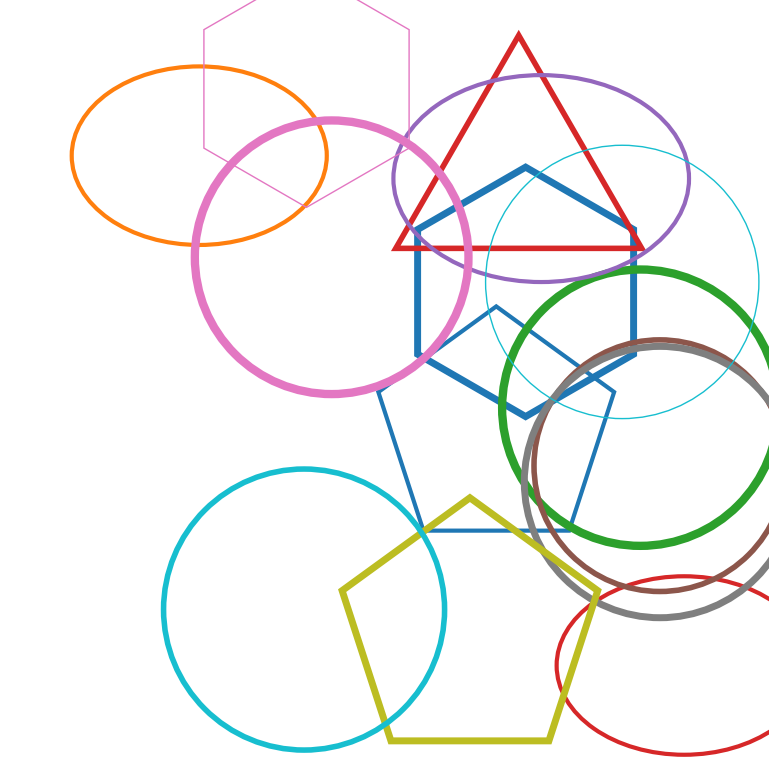[{"shape": "pentagon", "thickness": 1.5, "radius": 0.8, "center": [0.644, 0.441]}, {"shape": "hexagon", "thickness": 2.5, "radius": 0.81, "center": [0.683, 0.621]}, {"shape": "oval", "thickness": 1.5, "radius": 0.83, "center": [0.259, 0.798]}, {"shape": "circle", "thickness": 3, "radius": 0.9, "center": [0.832, 0.471]}, {"shape": "oval", "thickness": 1.5, "radius": 0.83, "center": [0.888, 0.136]}, {"shape": "triangle", "thickness": 2, "radius": 0.92, "center": [0.674, 0.77]}, {"shape": "oval", "thickness": 1.5, "radius": 0.96, "center": [0.703, 0.768]}, {"shape": "circle", "thickness": 2, "radius": 0.82, "center": [0.857, 0.395]}, {"shape": "circle", "thickness": 3, "radius": 0.89, "center": [0.431, 0.666]}, {"shape": "hexagon", "thickness": 0.5, "radius": 0.77, "center": [0.398, 0.885]}, {"shape": "circle", "thickness": 2.5, "radius": 0.88, "center": [0.857, 0.374]}, {"shape": "pentagon", "thickness": 2.5, "radius": 0.87, "center": [0.61, 0.179]}, {"shape": "circle", "thickness": 2, "radius": 0.91, "center": [0.395, 0.208]}, {"shape": "circle", "thickness": 0.5, "radius": 0.89, "center": [0.808, 0.634]}]